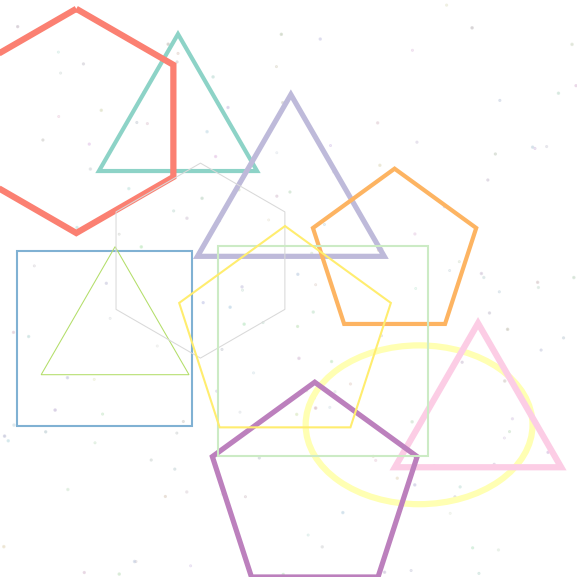[{"shape": "triangle", "thickness": 2, "radius": 0.79, "center": [0.308, 0.782]}, {"shape": "oval", "thickness": 3, "radius": 0.98, "center": [0.726, 0.264]}, {"shape": "triangle", "thickness": 2.5, "radius": 0.93, "center": [0.504, 0.649]}, {"shape": "hexagon", "thickness": 3, "radius": 0.97, "center": [0.132, 0.79]}, {"shape": "square", "thickness": 1, "radius": 0.76, "center": [0.18, 0.413]}, {"shape": "pentagon", "thickness": 2, "radius": 0.74, "center": [0.683, 0.558]}, {"shape": "triangle", "thickness": 0.5, "radius": 0.74, "center": [0.199, 0.424]}, {"shape": "triangle", "thickness": 3, "radius": 0.83, "center": [0.828, 0.273]}, {"shape": "hexagon", "thickness": 0.5, "radius": 0.84, "center": [0.347, 0.548]}, {"shape": "pentagon", "thickness": 2.5, "radius": 0.93, "center": [0.545, 0.151]}, {"shape": "square", "thickness": 1, "radius": 0.91, "center": [0.56, 0.392]}, {"shape": "pentagon", "thickness": 1, "radius": 0.96, "center": [0.494, 0.415]}]